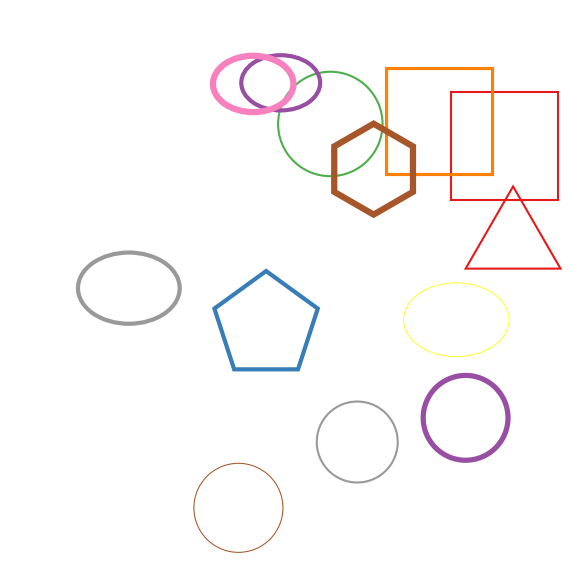[{"shape": "square", "thickness": 1, "radius": 0.47, "center": [0.874, 0.747]}, {"shape": "triangle", "thickness": 1, "radius": 0.47, "center": [0.888, 0.581]}, {"shape": "pentagon", "thickness": 2, "radius": 0.47, "center": [0.461, 0.436]}, {"shape": "circle", "thickness": 1, "radius": 0.45, "center": [0.572, 0.784]}, {"shape": "oval", "thickness": 2, "radius": 0.34, "center": [0.486, 0.856]}, {"shape": "circle", "thickness": 2.5, "radius": 0.37, "center": [0.806, 0.276]}, {"shape": "square", "thickness": 1.5, "radius": 0.46, "center": [0.76, 0.79]}, {"shape": "oval", "thickness": 0.5, "radius": 0.46, "center": [0.79, 0.445]}, {"shape": "hexagon", "thickness": 3, "radius": 0.39, "center": [0.647, 0.706]}, {"shape": "circle", "thickness": 0.5, "radius": 0.39, "center": [0.413, 0.12]}, {"shape": "oval", "thickness": 3, "radius": 0.35, "center": [0.438, 0.854]}, {"shape": "oval", "thickness": 2, "radius": 0.44, "center": [0.223, 0.5]}, {"shape": "circle", "thickness": 1, "radius": 0.35, "center": [0.619, 0.234]}]